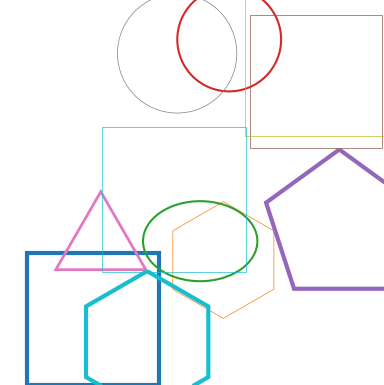[{"shape": "square", "thickness": 3, "radius": 0.85, "center": [0.241, 0.172]}, {"shape": "hexagon", "thickness": 0.5, "radius": 0.76, "center": [0.58, 0.325]}, {"shape": "oval", "thickness": 1.5, "radius": 0.74, "center": [0.52, 0.374]}, {"shape": "circle", "thickness": 1.5, "radius": 0.67, "center": [0.595, 0.897]}, {"shape": "pentagon", "thickness": 3, "radius": 1.0, "center": [0.881, 0.412]}, {"shape": "square", "thickness": 0.5, "radius": 0.86, "center": [0.82, 0.789]}, {"shape": "triangle", "thickness": 2, "radius": 0.68, "center": [0.262, 0.367]}, {"shape": "circle", "thickness": 0.5, "radius": 0.77, "center": [0.46, 0.861]}, {"shape": "square", "thickness": 0.5, "radius": 1.0, "center": [0.835, 0.847]}, {"shape": "hexagon", "thickness": 3, "radius": 0.92, "center": [0.382, 0.112]}, {"shape": "square", "thickness": 0.5, "radius": 0.94, "center": [0.452, 0.482]}]